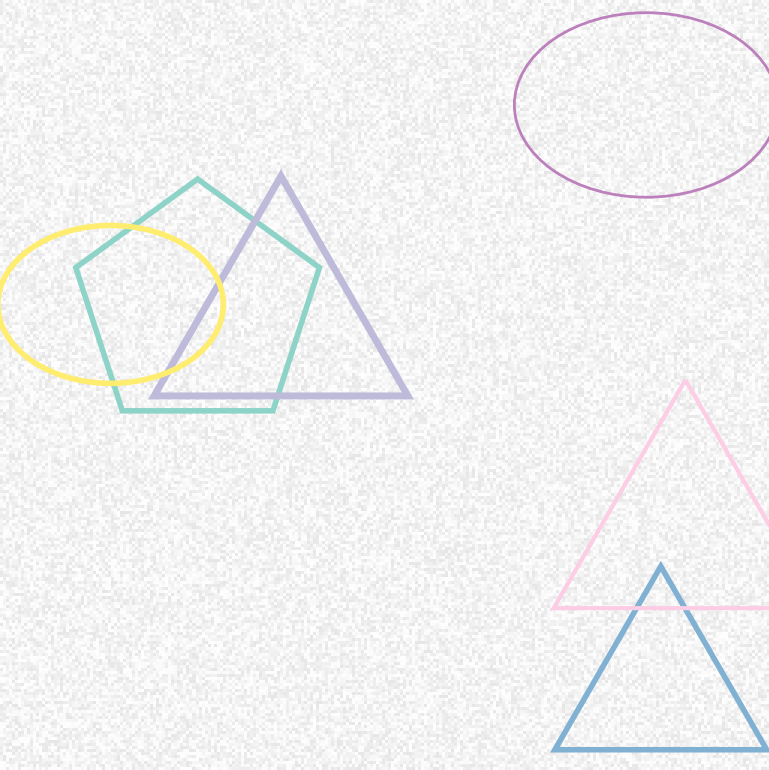[{"shape": "pentagon", "thickness": 2, "radius": 0.83, "center": [0.257, 0.601]}, {"shape": "triangle", "thickness": 2.5, "radius": 0.95, "center": [0.365, 0.581]}, {"shape": "triangle", "thickness": 2, "radius": 0.79, "center": [0.858, 0.106]}, {"shape": "triangle", "thickness": 1.5, "radius": 0.99, "center": [0.89, 0.309]}, {"shape": "oval", "thickness": 1, "radius": 0.86, "center": [0.839, 0.864]}, {"shape": "oval", "thickness": 2, "radius": 0.73, "center": [0.144, 0.605]}]